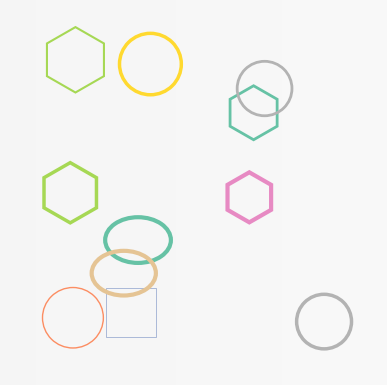[{"shape": "hexagon", "thickness": 2, "radius": 0.35, "center": [0.654, 0.707]}, {"shape": "oval", "thickness": 3, "radius": 0.42, "center": [0.356, 0.376]}, {"shape": "circle", "thickness": 1, "radius": 0.39, "center": [0.188, 0.175]}, {"shape": "square", "thickness": 0.5, "radius": 0.32, "center": [0.338, 0.188]}, {"shape": "hexagon", "thickness": 3, "radius": 0.32, "center": [0.643, 0.487]}, {"shape": "hexagon", "thickness": 1.5, "radius": 0.42, "center": [0.195, 0.845]}, {"shape": "hexagon", "thickness": 2.5, "radius": 0.39, "center": [0.181, 0.499]}, {"shape": "circle", "thickness": 2.5, "radius": 0.4, "center": [0.388, 0.834]}, {"shape": "oval", "thickness": 3, "radius": 0.41, "center": [0.319, 0.29]}, {"shape": "circle", "thickness": 2.5, "radius": 0.35, "center": [0.836, 0.165]}, {"shape": "circle", "thickness": 2, "radius": 0.35, "center": [0.683, 0.77]}]